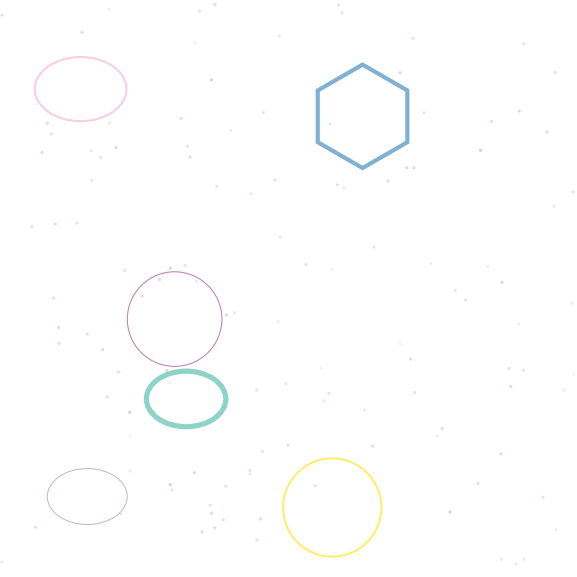[{"shape": "oval", "thickness": 2.5, "radius": 0.34, "center": [0.322, 0.308]}, {"shape": "oval", "thickness": 0.5, "radius": 0.35, "center": [0.151, 0.139]}, {"shape": "hexagon", "thickness": 2, "radius": 0.45, "center": [0.628, 0.798]}, {"shape": "oval", "thickness": 1, "radius": 0.4, "center": [0.14, 0.845]}, {"shape": "circle", "thickness": 0.5, "radius": 0.41, "center": [0.302, 0.447]}, {"shape": "circle", "thickness": 1, "radius": 0.43, "center": [0.575, 0.12]}]